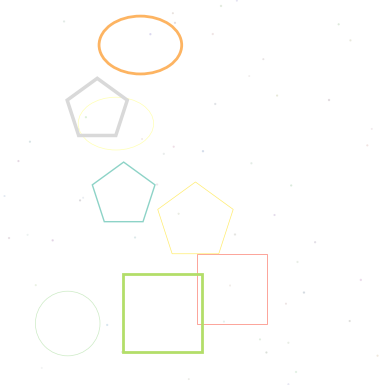[{"shape": "pentagon", "thickness": 1, "radius": 0.43, "center": [0.321, 0.493]}, {"shape": "oval", "thickness": 0.5, "radius": 0.49, "center": [0.301, 0.679]}, {"shape": "square", "thickness": 0.5, "radius": 0.46, "center": [0.602, 0.249]}, {"shape": "oval", "thickness": 2, "radius": 0.54, "center": [0.365, 0.883]}, {"shape": "square", "thickness": 2, "radius": 0.51, "center": [0.421, 0.187]}, {"shape": "pentagon", "thickness": 2.5, "radius": 0.41, "center": [0.253, 0.714]}, {"shape": "circle", "thickness": 0.5, "radius": 0.42, "center": [0.176, 0.16]}, {"shape": "pentagon", "thickness": 0.5, "radius": 0.52, "center": [0.508, 0.424]}]